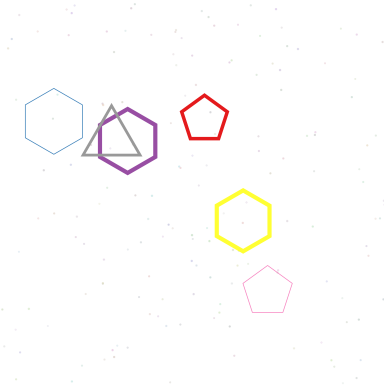[{"shape": "pentagon", "thickness": 2.5, "radius": 0.31, "center": [0.531, 0.69]}, {"shape": "hexagon", "thickness": 0.5, "radius": 0.43, "center": [0.14, 0.685]}, {"shape": "hexagon", "thickness": 3, "radius": 0.41, "center": [0.332, 0.634]}, {"shape": "hexagon", "thickness": 3, "radius": 0.4, "center": [0.632, 0.426]}, {"shape": "pentagon", "thickness": 0.5, "radius": 0.34, "center": [0.695, 0.243]}, {"shape": "triangle", "thickness": 2, "radius": 0.43, "center": [0.29, 0.64]}]